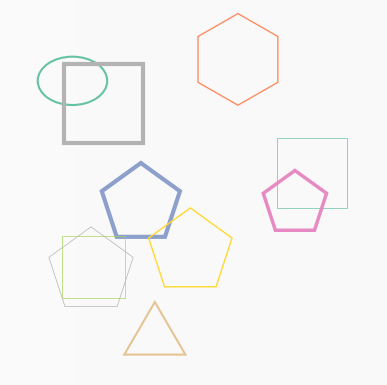[{"shape": "oval", "thickness": 1.5, "radius": 0.45, "center": [0.187, 0.79]}, {"shape": "square", "thickness": 0.5, "radius": 0.45, "center": [0.806, 0.551]}, {"shape": "hexagon", "thickness": 1, "radius": 0.59, "center": [0.614, 0.846]}, {"shape": "pentagon", "thickness": 3, "radius": 0.53, "center": [0.364, 0.471]}, {"shape": "pentagon", "thickness": 2.5, "radius": 0.43, "center": [0.761, 0.471]}, {"shape": "square", "thickness": 0.5, "radius": 0.4, "center": [0.242, 0.307]}, {"shape": "pentagon", "thickness": 1, "radius": 0.57, "center": [0.491, 0.347]}, {"shape": "triangle", "thickness": 1.5, "radius": 0.46, "center": [0.4, 0.124]}, {"shape": "pentagon", "thickness": 0.5, "radius": 0.57, "center": [0.235, 0.296]}, {"shape": "square", "thickness": 3, "radius": 0.51, "center": [0.267, 0.731]}]